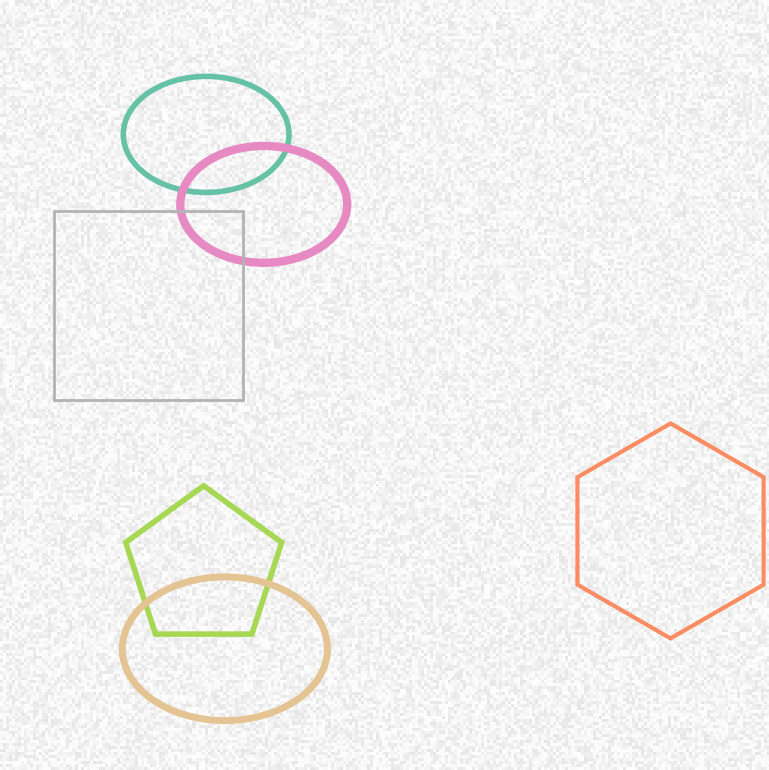[{"shape": "oval", "thickness": 2, "radius": 0.54, "center": [0.268, 0.825]}, {"shape": "hexagon", "thickness": 1.5, "radius": 0.7, "center": [0.871, 0.31]}, {"shape": "oval", "thickness": 3, "radius": 0.54, "center": [0.343, 0.735]}, {"shape": "pentagon", "thickness": 2, "radius": 0.53, "center": [0.265, 0.263]}, {"shape": "oval", "thickness": 2.5, "radius": 0.67, "center": [0.292, 0.157]}, {"shape": "square", "thickness": 1, "radius": 0.61, "center": [0.193, 0.603]}]